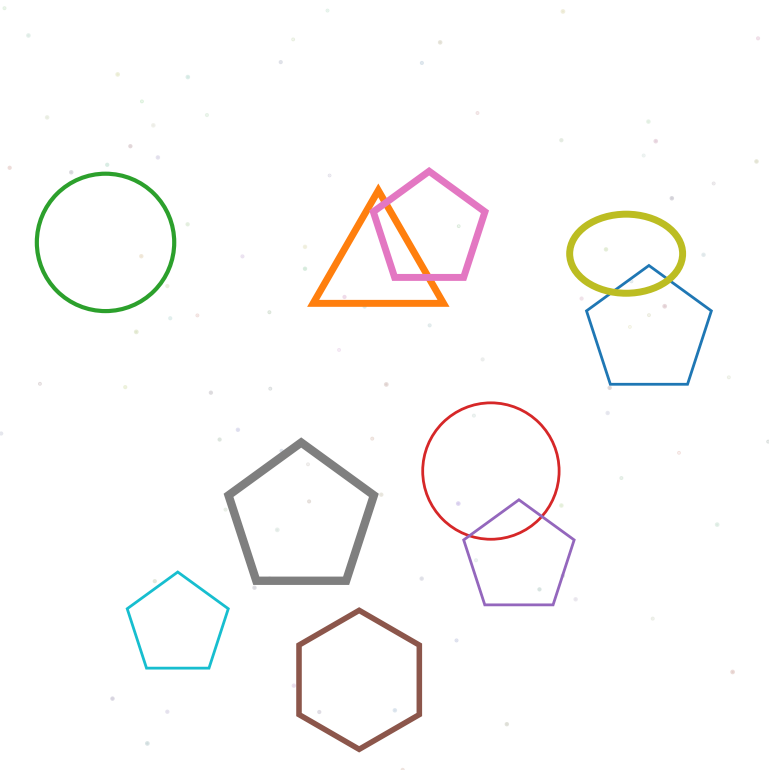[{"shape": "pentagon", "thickness": 1, "radius": 0.43, "center": [0.843, 0.57]}, {"shape": "triangle", "thickness": 2.5, "radius": 0.49, "center": [0.491, 0.655]}, {"shape": "circle", "thickness": 1.5, "radius": 0.45, "center": [0.137, 0.685]}, {"shape": "circle", "thickness": 1, "radius": 0.44, "center": [0.638, 0.388]}, {"shape": "pentagon", "thickness": 1, "radius": 0.38, "center": [0.674, 0.275]}, {"shape": "hexagon", "thickness": 2, "radius": 0.45, "center": [0.466, 0.117]}, {"shape": "pentagon", "thickness": 2.5, "radius": 0.38, "center": [0.557, 0.701]}, {"shape": "pentagon", "thickness": 3, "radius": 0.5, "center": [0.391, 0.326]}, {"shape": "oval", "thickness": 2.5, "radius": 0.37, "center": [0.813, 0.671]}, {"shape": "pentagon", "thickness": 1, "radius": 0.35, "center": [0.231, 0.188]}]